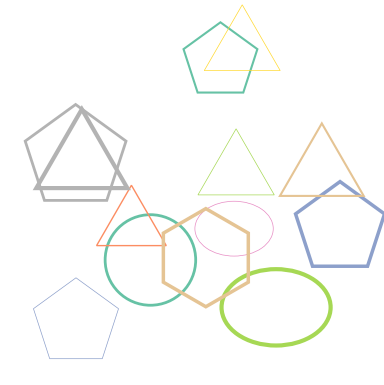[{"shape": "pentagon", "thickness": 1.5, "radius": 0.5, "center": [0.573, 0.841]}, {"shape": "circle", "thickness": 2, "radius": 0.59, "center": [0.391, 0.325]}, {"shape": "triangle", "thickness": 1, "radius": 0.52, "center": [0.341, 0.414]}, {"shape": "pentagon", "thickness": 0.5, "radius": 0.58, "center": [0.197, 0.162]}, {"shape": "pentagon", "thickness": 2.5, "radius": 0.61, "center": [0.883, 0.407]}, {"shape": "oval", "thickness": 0.5, "radius": 0.51, "center": [0.608, 0.406]}, {"shape": "triangle", "thickness": 0.5, "radius": 0.57, "center": [0.613, 0.551]}, {"shape": "oval", "thickness": 3, "radius": 0.71, "center": [0.717, 0.202]}, {"shape": "triangle", "thickness": 0.5, "radius": 0.57, "center": [0.629, 0.874]}, {"shape": "hexagon", "thickness": 2.5, "radius": 0.64, "center": [0.535, 0.331]}, {"shape": "triangle", "thickness": 1.5, "radius": 0.63, "center": [0.836, 0.554]}, {"shape": "pentagon", "thickness": 2, "radius": 0.69, "center": [0.196, 0.591]}, {"shape": "triangle", "thickness": 3, "radius": 0.68, "center": [0.213, 0.58]}]